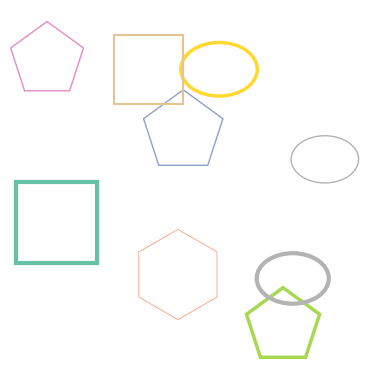[{"shape": "square", "thickness": 3, "radius": 0.53, "center": [0.146, 0.422]}, {"shape": "hexagon", "thickness": 0.5, "radius": 0.59, "center": [0.462, 0.287]}, {"shape": "pentagon", "thickness": 1, "radius": 0.54, "center": [0.476, 0.658]}, {"shape": "pentagon", "thickness": 1, "radius": 0.5, "center": [0.122, 0.845]}, {"shape": "pentagon", "thickness": 2.5, "radius": 0.5, "center": [0.735, 0.153]}, {"shape": "oval", "thickness": 2.5, "radius": 0.5, "center": [0.569, 0.82]}, {"shape": "square", "thickness": 1.5, "radius": 0.45, "center": [0.386, 0.82]}, {"shape": "oval", "thickness": 3, "radius": 0.47, "center": [0.76, 0.277]}, {"shape": "oval", "thickness": 1, "radius": 0.44, "center": [0.844, 0.586]}]